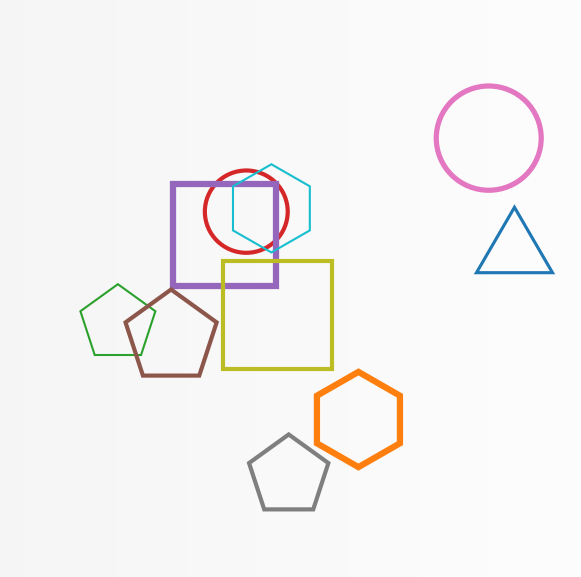[{"shape": "triangle", "thickness": 1.5, "radius": 0.38, "center": [0.885, 0.565]}, {"shape": "hexagon", "thickness": 3, "radius": 0.41, "center": [0.617, 0.273]}, {"shape": "pentagon", "thickness": 1, "radius": 0.34, "center": [0.203, 0.439]}, {"shape": "circle", "thickness": 2, "radius": 0.36, "center": [0.424, 0.633]}, {"shape": "square", "thickness": 3, "radius": 0.44, "center": [0.386, 0.593]}, {"shape": "pentagon", "thickness": 2, "radius": 0.41, "center": [0.294, 0.415]}, {"shape": "circle", "thickness": 2.5, "radius": 0.45, "center": [0.841, 0.76]}, {"shape": "pentagon", "thickness": 2, "radius": 0.36, "center": [0.497, 0.175]}, {"shape": "square", "thickness": 2, "radius": 0.47, "center": [0.478, 0.453]}, {"shape": "hexagon", "thickness": 1, "radius": 0.38, "center": [0.467, 0.638]}]